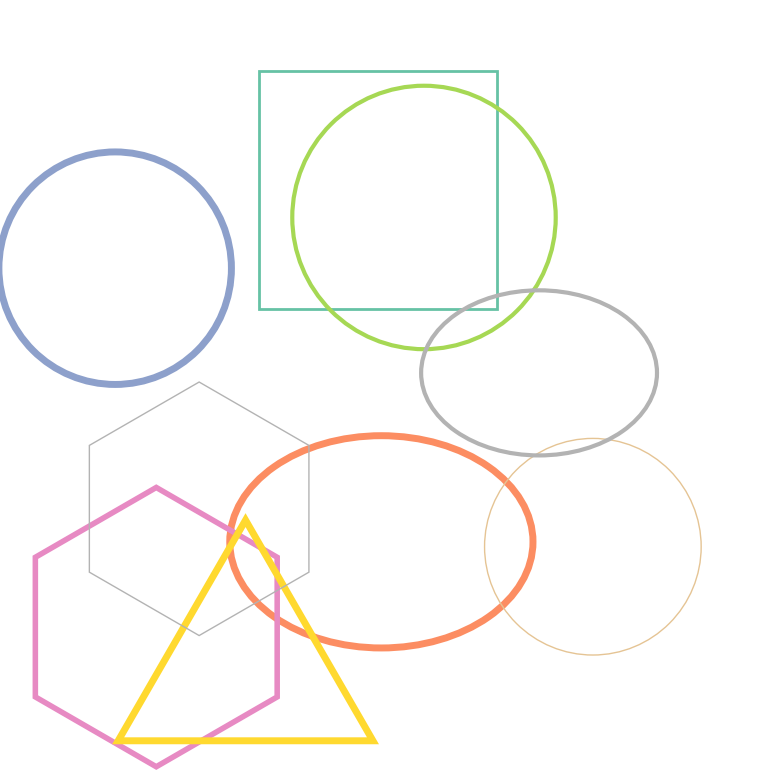[{"shape": "square", "thickness": 1, "radius": 0.77, "center": [0.491, 0.753]}, {"shape": "oval", "thickness": 2.5, "radius": 0.98, "center": [0.495, 0.296]}, {"shape": "circle", "thickness": 2.5, "radius": 0.75, "center": [0.15, 0.652]}, {"shape": "hexagon", "thickness": 2, "radius": 0.91, "center": [0.203, 0.186]}, {"shape": "circle", "thickness": 1.5, "radius": 0.86, "center": [0.551, 0.718]}, {"shape": "triangle", "thickness": 2.5, "radius": 0.96, "center": [0.319, 0.133]}, {"shape": "circle", "thickness": 0.5, "radius": 0.7, "center": [0.77, 0.29]}, {"shape": "hexagon", "thickness": 0.5, "radius": 0.82, "center": [0.259, 0.339]}, {"shape": "oval", "thickness": 1.5, "radius": 0.77, "center": [0.7, 0.516]}]